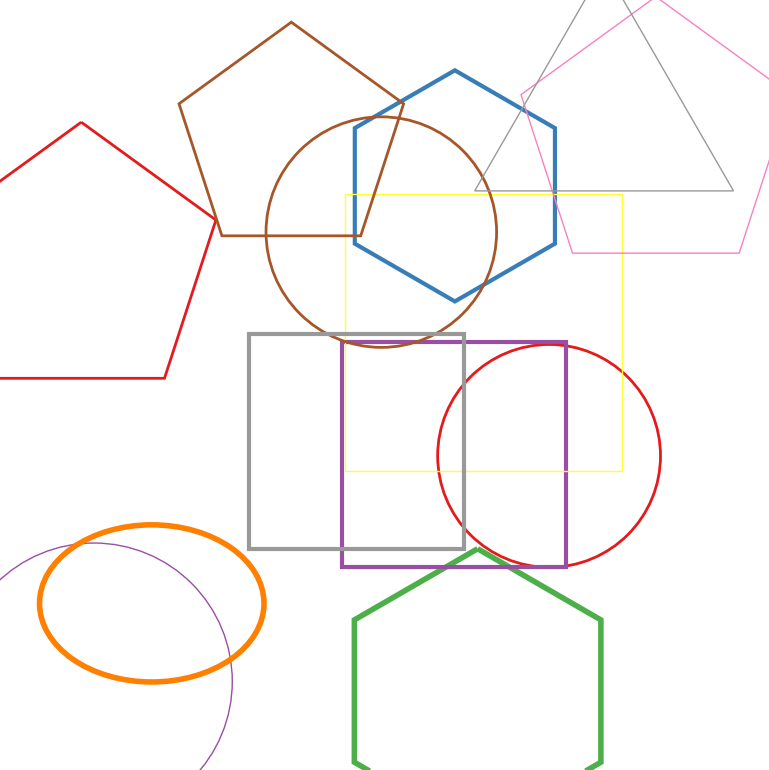[{"shape": "circle", "thickness": 1, "radius": 0.72, "center": [0.713, 0.408]}, {"shape": "pentagon", "thickness": 1, "radius": 0.92, "center": [0.106, 0.657]}, {"shape": "hexagon", "thickness": 1.5, "radius": 0.75, "center": [0.591, 0.759]}, {"shape": "hexagon", "thickness": 2, "radius": 0.92, "center": [0.62, 0.103]}, {"shape": "circle", "thickness": 0.5, "radius": 0.9, "center": [0.122, 0.115]}, {"shape": "square", "thickness": 1.5, "radius": 0.73, "center": [0.59, 0.41]}, {"shape": "oval", "thickness": 2, "radius": 0.73, "center": [0.197, 0.216]}, {"shape": "square", "thickness": 0.5, "radius": 0.9, "center": [0.628, 0.568]}, {"shape": "circle", "thickness": 1, "radius": 0.75, "center": [0.495, 0.699]}, {"shape": "pentagon", "thickness": 1, "radius": 0.77, "center": [0.378, 0.818]}, {"shape": "pentagon", "thickness": 0.5, "radius": 0.92, "center": [0.852, 0.82]}, {"shape": "triangle", "thickness": 0.5, "radius": 0.97, "center": [0.785, 0.849]}, {"shape": "square", "thickness": 1.5, "radius": 0.7, "center": [0.463, 0.426]}]